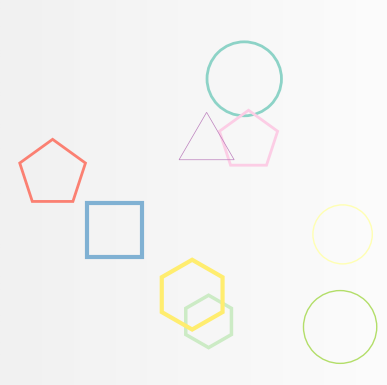[{"shape": "circle", "thickness": 2, "radius": 0.48, "center": [0.63, 0.795]}, {"shape": "circle", "thickness": 1, "radius": 0.38, "center": [0.884, 0.391]}, {"shape": "pentagon", "thickness": 2, "radius": 0.45, "center": [0.136, 0.549]}, {"shape": "square", "thickness": 3, "radius": 0.35, "center": [0.296, 0.403]}, {"shape": "circle", "thickness": 1, "radius": 0.47, "center": [0.878, 0.151]}, {"shape": "pentagon", "thickness": 2, "radius": 0.39, "center": [0.641, 0.635]}, {"shape": "triangle", "thickness": 0.5, "radius": 0.41, "center": [0.533, 0.626]}, {"shape": "hexagon", "thickness": 2.5, "radius": 0.34, "center": [0.538, 0.165]}, {"shape": "hexagon", "thickness": 3, "radius": 0.45, "center": [0.496, 0.235]}]